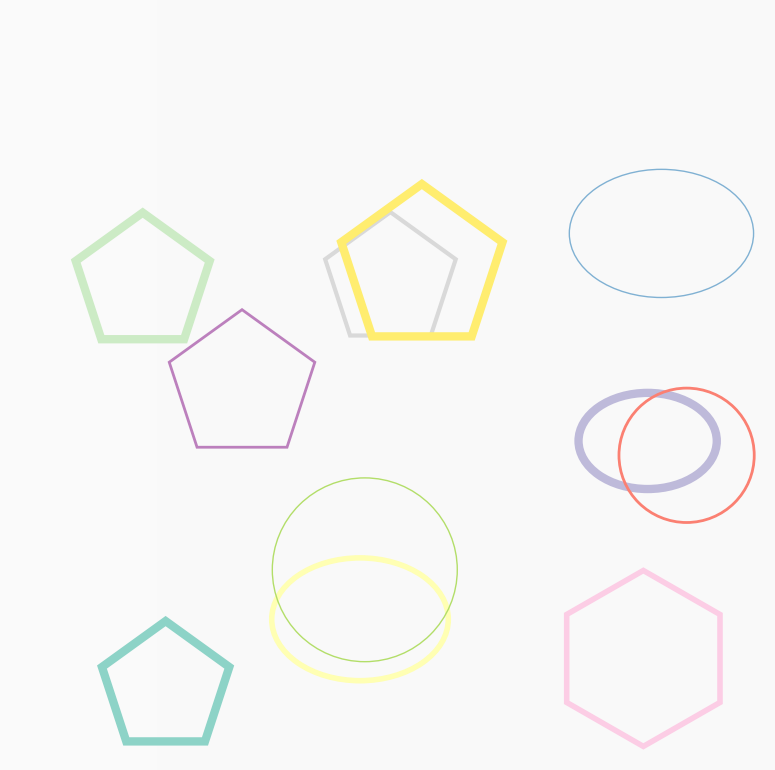[{"shape": "pentagon", "thickness": 3, "radius": 0.43, "center": [0.214, 0.107]}, {"shape": "oval", "thickness": 2, "radius": 0.57, "center": [0.465, 0.196]}, {"shape": "oval", "thickness": 3, "radius": 0.45, "center": [0.836, 0.427]}, {"shape": "circle", "thickness": 1, "radius": 0.44, "center": [0.886, 0.409]}, {"shape": "oval", "thickness": 0.5, "radius": 0.59, "center": [0.853, 0.697]}, {"shape": "circle", "thickness": 0.5, "radius": 0.6, "center": [0.471, 0.26]}, {"shape": "hexagon", "thickness": 2, "radius": 0.57, "center": [0.83, 0.145]}, {"shape": "pentagon", "thickness": 1.5, "radius": 0.44, "center": [0.504, 0.636]}, {"shape": "pentagon", "thickness": 1, "radius": 0.49, "center": [0.312, 0.499]}, {"shape": "pentagon", "thickness": 3, "radius": 0.45, "center": [0.184, 0.633]}, {"shape": "pentagon", "thickness": 3, "radius": 0.55, "center": [0.544, 0.652]}]